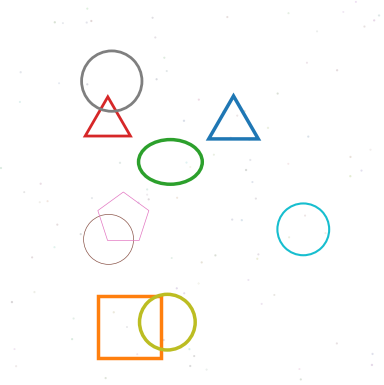[{"shape": "triangle", "thickness": 2.5, "radius": 0.37, "center": [0.607, 0.676]}, {"shape": "square", "thickness": 2.5, "radius": 0.4, "center": [0.336, 0.151]}, {"shape": "oval", "thickness": 2.5, "radius": 0.41, "center": [0.443, 0.579]}, {"shape": "triangle", "thickness": 2, "radius": 0.34, "center": [0.28, 0.681]}, {"shape": "circle", "thickness": 0.5, "radius": 0.32, "center": [0.282, 0.378]}, {"shape": "pentagon", "thickness": 0.5, "radius": 0.35, "center": [0.32, 0.432]}, {"shape": "circle", "thickness": 2, "radius": 0.39, "center": [0.29, 0.789]}, {"shape": "circle", "thickness": 2.5, "radius": 0.36, "center": [0.435, 0.163]}, {"shape": "circle", "thickness": 1.5, "radius": 0.34, "center": [0.788, 0.404]}]